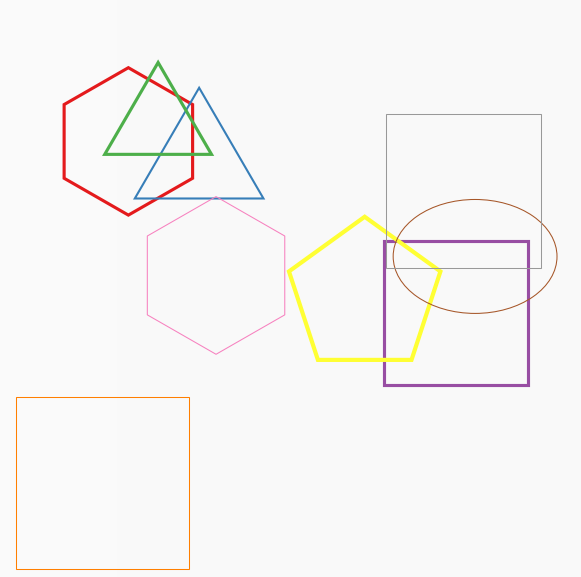[{"shape": "hexagon", "thickness": 1.5, "radius": 0.64, "center": [0.221, 0.754]}, {"shape": "triangle", "thickness": 1, "radius": 0.64, "center": [0.343, 0.719]}, {"shape": "triangle", "thickness": 1.5, "radius": 0.53, "center": [0.272, 0.785]}, {"shape": "square", "thickness": 1.5, "radius": 0.62, "center": [0.785, 0.457]}, {"shape": "square", "thickness": 0.5, "radius": 0.75, "center": [0.176, 0.162]}, {"shape": "pentagon", "thickness": 2, "radius": 0.69, "center": [0.627, 0.487]}, {"shape": "oval", "thickness": 0.5, "radius": 0.7, "center": [0.817, 0.555]}, {"shape": "hexagon", "thickness": 0.5, "radius": 0.68, "center": [0.372, 0.522]}, {"shape": "square", "thickness": 0.5, "radius": 0.67, "center": [0.798, 0.668]}]